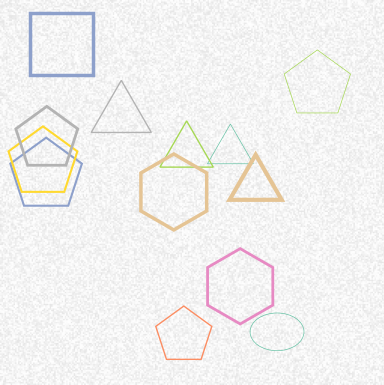[{"shape": "triangle", "thickness": 0.5, "radius": 0.34, "center": [0.598, 0.609]}, {"shape": "oval", "thickness": 0.5, "radius": 0.35, "center": [0.72, 0.138]}, {"shape": "pentagon", "thickness": 1, "radius": 0.38, "center": [0.477, 0.129]}, {"shape": "pentagon", "thickness": 1.5, "radius": 0.49, "center": [0.12, 0.545]}, {"shape": "square", "thickness": 2.5, "radius": 0.41, "center": [0.159, 0.886]}, {"shape": "hexagon", "thickness": 2, "radius": 0.49, "center": [0.624, 0.256]}, {"shape": "pentagon", "thickness": 0.5, "radius": 0.45, "center": [0.824, 0.78]}, {"shape": "triangle", "thickness": 1, "radius": 0.4, "center": [0.485, 0.606]}, {"shape": "pentagon", "thickness": 1.5, "radius": 0.47, "center": [0.112, 0.578]}, {"shape": "hexagon", "thickness": 2.5, "radius": 0.49, "center": [0.451, 0.501]}, {"shape": "triangle", "thickness": 3, "radius": 0.39, "center": [0.664, 0.52]}, {"shape": "pentagon", "thickness": 2, "radius": 0.42, "center": [0.122, 0.639]}, {"shape": "triangle", "thickness": 1, "radius": 0.45, "center": [0.315, 0.701]}]